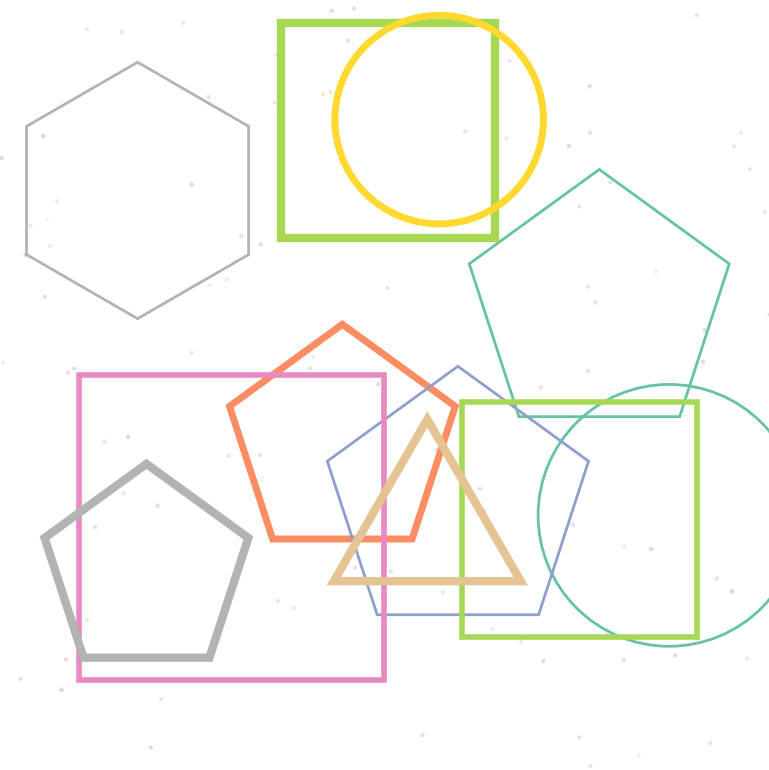[{"shape": "pentagon", "thickness": 1, "radius": 0.89, "center": [0.778, 0.602]}, {"shape": "circle", "thickness": 1, "radius": 0.85, "center": [0.869, 0.331]}, {"shape": "pentagon", "thickness": 2.5, "radius": 0.77, "center": [0.445, 0.425]}, {"shape": "pentagon", "thickness": 1, "radius": 0.89, "center": [0.595, 0.346]}, {"shape": "square", "thickness": 2, "radius": 0.99, "center": [0.3, 0.315]}, {"shape": "square", "thickness": 2, "radius": 0.76, "center": [0.753, 0.325]}, {"shape": "square", "thickness": 3, "radius": 0.7, "center": [0.504, 0.83]}, {"shape": "circle", "thickness": 2.5, "radius": 0.68, "center": [0.57, 0.845]}, {"shape": "triangle", "thickness": 3, "radius": 0.7, "center": [0.555, 0.315]}, {"shape": "hexagon", "thickness": 1, "radius": 0.83, "center": [0.179, 0.753]}, {"shape": "pentagon", "thickness": 3, "radius": 0.7, "center": [0.19, 0.258]}]